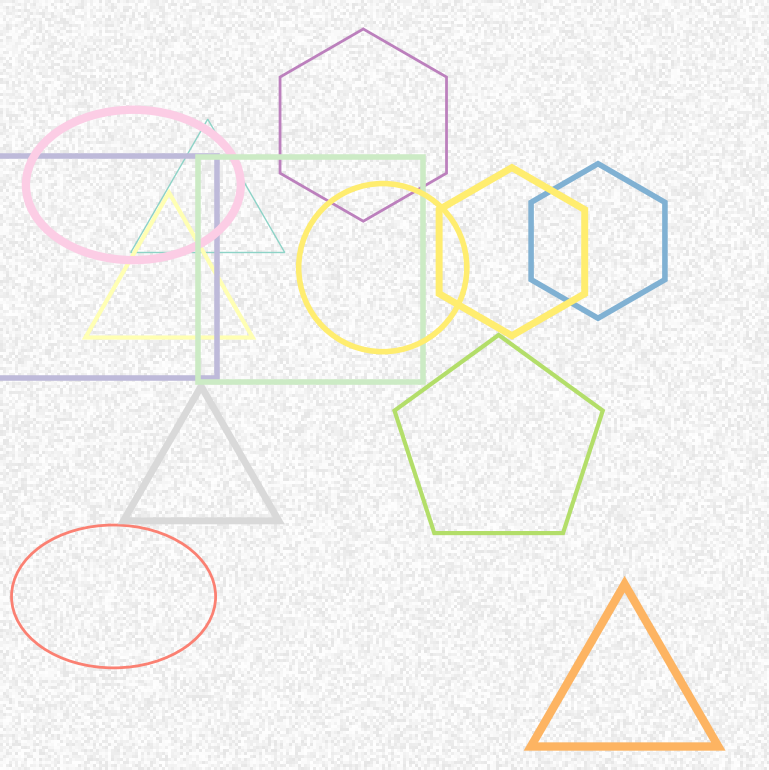[{"shape": "triangle", "thickness": 0.5, "radius": 0.58, "center": [0.27, 0.73]}, {"shape": "triangle", "thickness": 1.5, "radius": 0.63, "center": [0.22, 0.624]}, {"shape": "square", "thickness": 2, "radius": 0.72, "center": [0.137, 0.653]}, {"shape": "oval", "thickness": 1, "radius": 0.66, "center": [0.147, 0.225]}, {"shape": "hexagon", "thickness": 2, "radius": 0.5, "center": [0.777, 0.687]}, {"shape": "triangle", "thickness": 3, "radius": 0.7, "center": [0.811, 0.101]}, {"shape": "pentagon", "thickness": 1.5, "radius": 0.71, "center": [0.648, 0.423]}, {"shape": "oval", "thickness": 3, "radius": 0.7, "center": [0.173, 0.76]}, {"shape": "triangle", "thickness": 2.5, "radius": 0.58, "center": [0.261, 0.382]}, {"shape": "hexagon", "thickness": 1, "radius": 0.62, "center": [0.472, 0.838]}, {"shape": "square", "thickness": 2, "radius": 0.73, "center": [0.403, 0.65]}, {"shape": "hexagon", "thickness": 2.5, "radius": 0.55, "center": [0.665, 0.673]}, {"shape": "circle", "thickness": 2, "radius": 0.55, "center": [0.497, 0.652]}]